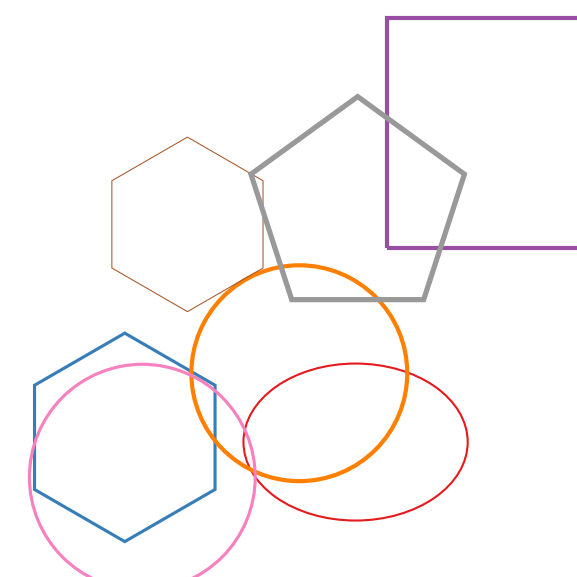[{"shape": "oval", "thickness": 1, "radius": 0.97, "center": [0.616, 0.234]}, {"shape": "hexagon", "thickness": 1.5, "radius": 0.9, "center": [0.216, 0.242]}, {"shape": "square", "thickness": 2, "radius": 1.0, "center": [0.87, 0.77]}, {"shape": "circle", "thickness": 2, "radius": 0.93, "center": [0.518, 0.353]}, {"shape": "hexagon", "thickness": 0.5, "radius": 0.76, "center": [0.325, 0.611]}, {"shape": "circle", "thickness": 1.5, "radius": 0.98, "center": [0.246, 0.173]}, {"shape": "pentagon", "thickness": 2.5, "radius": 0.97, "center": [0.619, 0.638]}]